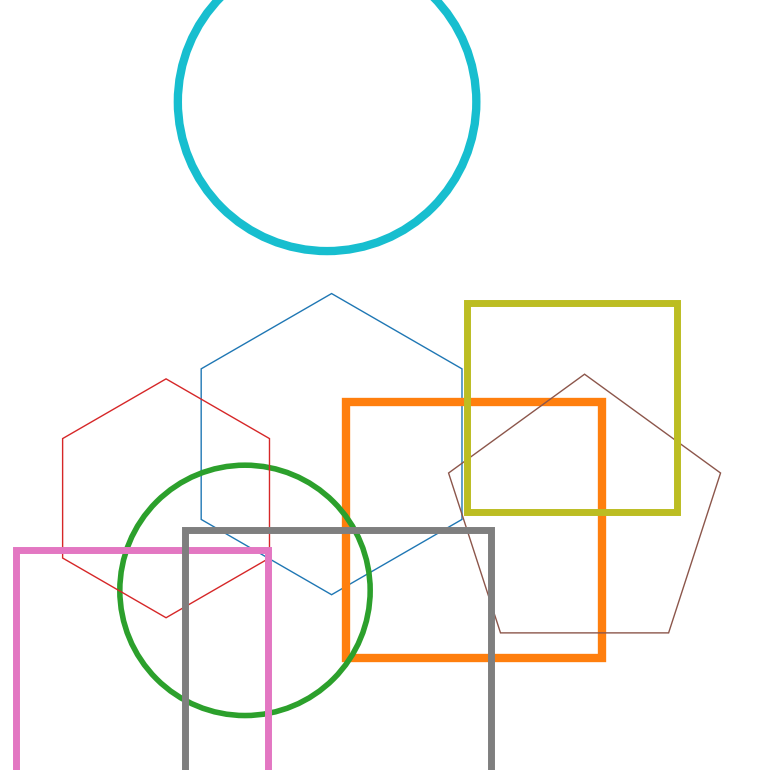[{"shape": "hexagon", "thickness": 0.5, "radius": 0.98, "center": [0.431, 0.423]}, {"shape": "square", "thickness": 3, "radius": 0.83, "center": [0.616, 0.312]}, {"shape": "circle", "thickness": 2, "radius": 0.81, "center": [0.318, 0.233]}, {"shape": "hexagon", "thickness": 0.5, "radius": 0.78, "center": [0.216, 0.353]}, {"shape": "pentagon", "thickness": 0.5, "radius": 0.93, "center": [0.759, 0.328]}, {"shape": "square", "thickness": 2.5, "radius": 0.82, "center": [0.184, 0.122]}, {"shape": "square", "thickness": 2.5, "radius": 0.99, "center": [0.438, 0.112]}, {"shape": "square", "thickness": 2.5, "radius": 0.68, "center": [0.743, 0.471]}, {"shape": "circle", "thickness": 3, "radius": 0.97, "center": [0.425, 0.868]}]